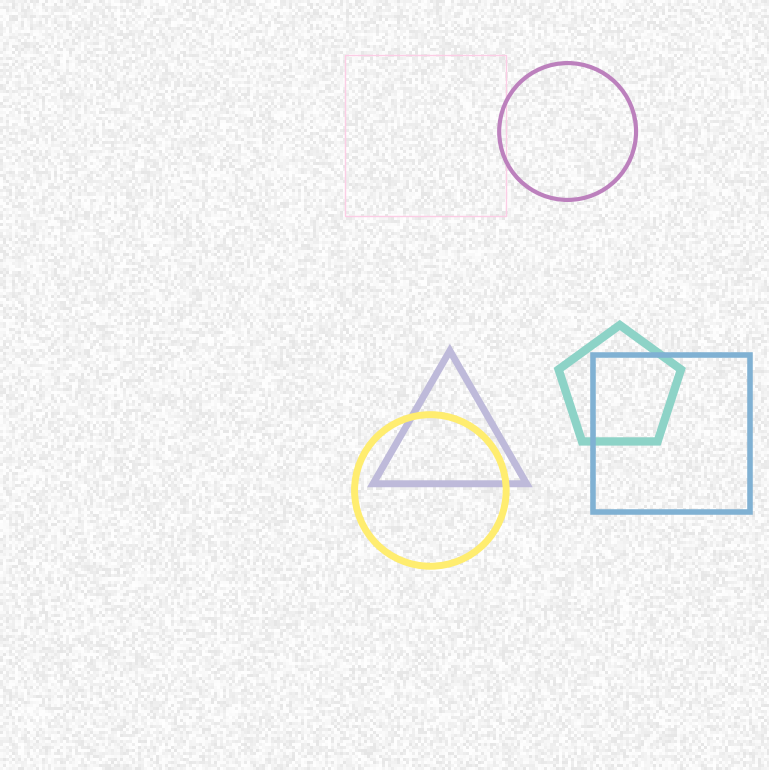[{"shape": "pentagon", "thickness": 3, "radius": 0.42, "center": [0.805, 0.494]}, {"shape": "triangle", "thickness": 2.5, "radius": 0.58, "center": [0.584, 0.429]}, {"shape": "square", "thickness": 2, "radius": 0.51, "center": [0.872, 0.437]}, {"shape": "square", "thickness": 0.5, "radius": 0.52, "center": [0.553, 0.824]}, {"shape": "circle", "thickness": 1.5, "radius": 0.44, "center": [0.737, 0.829]}, {"shape": "circle", "thickness": 2.5, "radius": 0.49, "center": [0.559, 0.363]}]